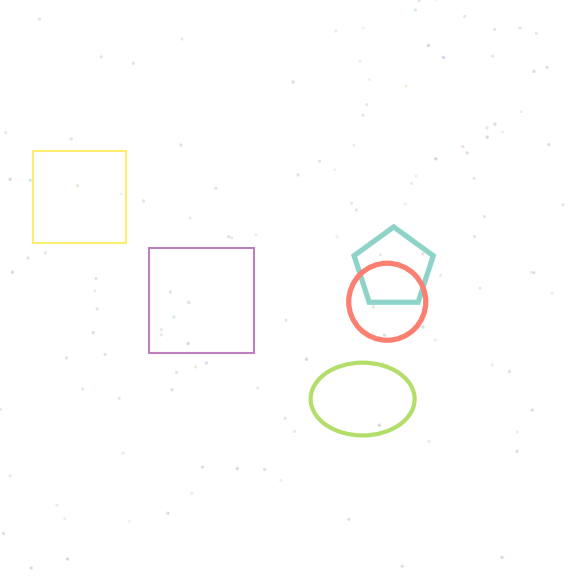[{"shape": "pentagon", "thickness": 2.5, "radius": 0.36, "center": [0.682, 0.534]}, {"shape": "circle", "thickness": 2.5, "radius": 0.33, "center": [0.671, 0.477]}, {"shape": "oval", "thickness": 2, "radius": 0.45, "center": [0.628, 0.308]}, {"shape": "square", "thickness": 1, "radius": 0.45, "center": [0.349, 0.478]}, {"shape": "square", "thickness": 1, "radius": 0.4, "center": [0.137, 0.658]}]